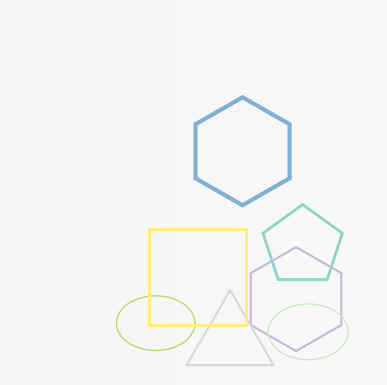[{"shape": "pentagon", "thickness": 2, "radius": 0.54, "center": [0.781, 0.361]}, {"shape": "hexagon", "thickness": 1.5, "radius": 0.67, "center": [0.764, 0.223]}, {"shape": "hexagon", "thickness": 3, "radius": 0.7, "center": [0.626, 0.607]}, {"shape": "oval", "thickness": 1, "radius": 0.51, "center": [0.402, 0.161]}, {"shape": "triangle", "thickness": 1.5, "radius": 0.65, "center": [0.594, 0.116]}, {"shape": "oval", "thickness": 1, "radius": 0.52, "center": [0.795, 0.138]}, {"shape": "square", "thickness": 2, "radius": 0.62, "center": [0.51, 0.281]}]